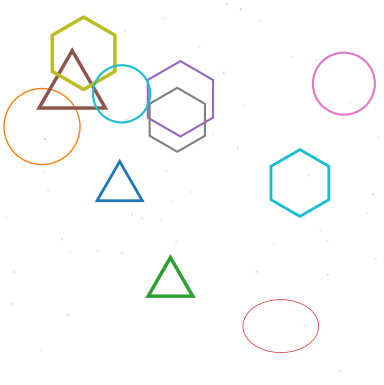[{"shape": "triangle", "thickness": 2, "radius": 0.34, "center": [0.311, 0.513]}, {"shape": "circle", "thickness": 1, "radius": 0.49, "center": [0.109, 0.671]}, {"shape": "triangle", "thickness": 2.5, "radius": 0.33, "center": [0.443, 0.264]}, {"shape": "oval", "thickness": 0.5, "radius": 0.49, "center": [0.729, 0.153]}, {"shape": "hexagon", "thickness": 1.5, "radius": 0.49, "center": [0.469, 0.743]}, {"shape": "triangle", "thickness": 2.5, "radius": 0.5, "center": [0.188, 0.769]}, {"shape": "circle", "thickness": 1.5, "radius": 0.4, "center": [0.893, 0.783]}, {"shape": "hexagon", "thickness": 1.5, "radius": 0.42, "center": [0.461, 0.689]}, {"shape": "hexagon", "thickness": 2.5, "radius": 0.47, "center": [0.217, 0.862]}, {"shape": "circle", "thickness": 1.5, "radius": 0.37, "center": [0.316, 0.756]}, {"shape": "hexagon", "thickness": 2, "radius": 0.43, "center": [0.779, 0.525]}]